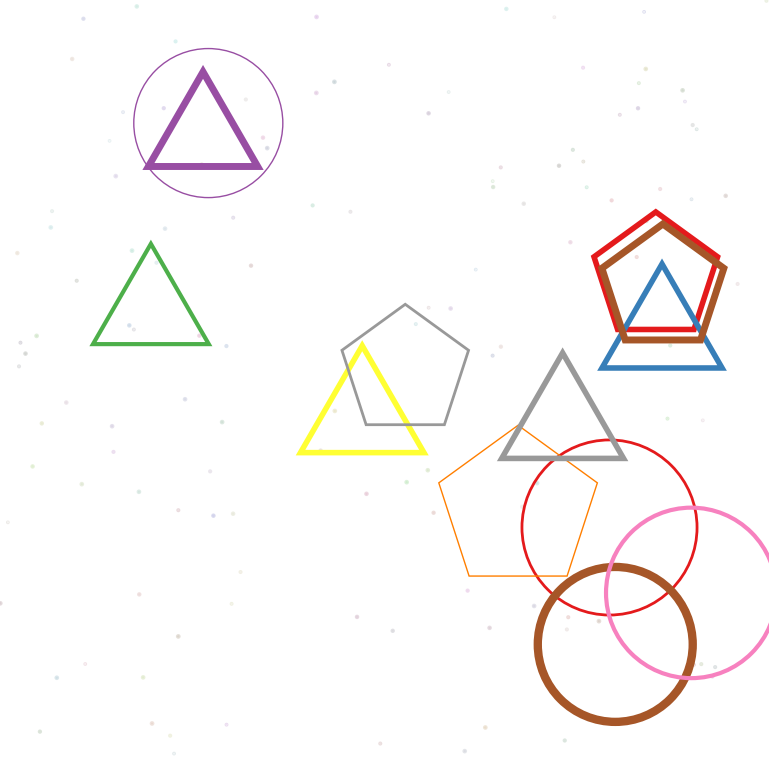[{"shape": "circle", "thickness": 1, "radius": 0.57, "center": [0.792, 0.315]}, {"shape": "pentagon", "thickness": 2, "radius": 0.42, "center": [0.852, 0.64]}, {"shape": "triangle", "thickness": 2, "radius": 0.45, "center": [0.86, 0.567]}, {"shape": "triangle", "thickness": 1.5, "radius": 0.43, "center": [0.196, 0.596]}, {"shape": "triangle", "thickness": 2.5, "radius": 0.41, "center": [0.264, 0.825]}, {"shape": "circle", "thickness": 0.5, "radius": 0.48, "center": [0.271, 0.84]}, {"shape": "pentagon", "thickness": 0.5, "radius": 0.54, "center": [0.673, 0.339]}, {"shape": "triangle", "thickness": 2, "radius": 0.46, "center": [0.47, 0.458]}, {"shape": "pentagon", "thickness": 2.5, "radius": 0.42, "center": [0.861, 0.626]}, {"shape": "circle", "thickness": 3, "radius": 0.5, "center": [0.799, 0.163]}, {"shape": "circle", "thickness": 1.5, "radius": 0.55, "center": [0.898, 0.23]}, {"shape": "pentagon", "thickness": 1, "radius": 0.43, "center": [0.526, 0.518]}, {"shape": "triangle", "thickness": 2, "radius": 0.46, "center": [0.731, 0.45]}]